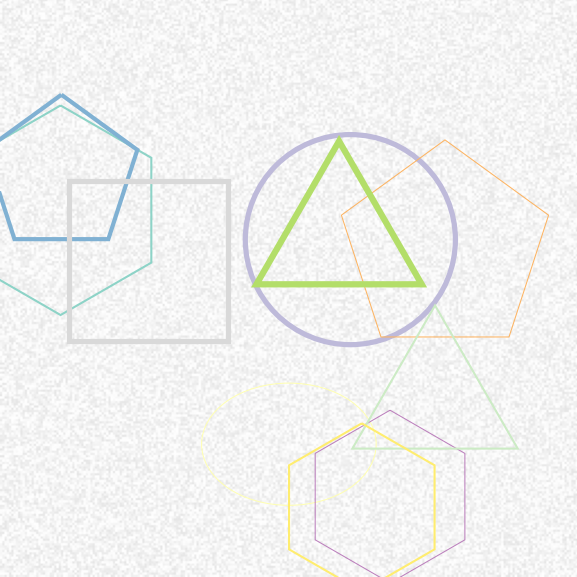[{"shape": "hexagon", "thickness": 1, "radius": 0.91, "center": [0.105, 0.635]}, {"shape": "oval", "thickness": 0.5, "radius": 0.76, "center": [0.5, 0.23]}, {"shape": "circle", "thickness": 2.5, "radius": 0.91, "center": [0.607, 0.584]}, {"shape": "pentagon", "thickness": 2, "radius": 0.69, "center": [0.106, 0.697]}, {"shape": "pentagon", "thickness": 0.5, "radius": 0.94, "center": [0.771, 0.568]}, {"shape": "triangle", "thickness": 3, "radius": 0.83, "center": [0.587, 0.589]}, {"shape": "square", "thickness": 2.5, "radius": 0.69, "center": [0.257, 0.548]}, {"shape": "hexagon", "thickness": 0.5, "radius": 0.75, "center": [0.675, 0.139]}, {"shape": "triangle", "thickness": 1, "radius": 0.83, "center": [0.753, 0.305]}, {"shape": "hexagon", "thickness": 1, "radius": 0.73, "center": [0.627, 0.121]}]